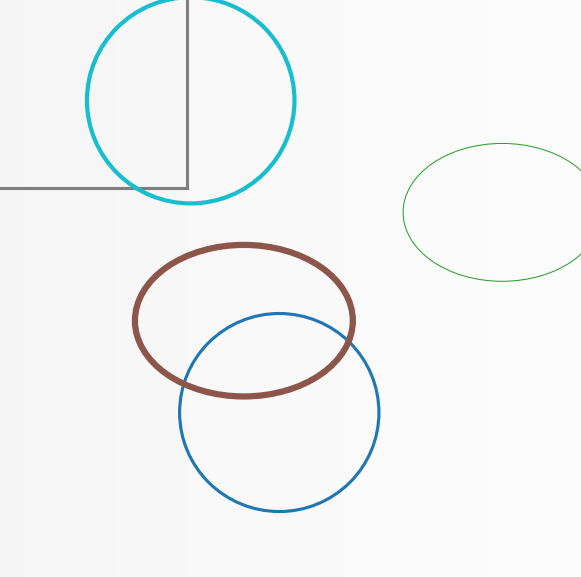[{"shape": "circle", "thickness": 1.5, "radius": 0.86, "center": [0.48, 0.285]}, {"shape": "oval", "thickness": 0.5, "radius": 0.85, "center": [0.864, 0.631]}, {"shape": "oval", "thickness": 3, "radius": 0.94, "center": [0.42, 0.444]}, {"shape": "square", "thickness": 1.5, "radius": 0.93, "center": [0.137, 0.86]}, {"shape": "circle", "thickness": 2, "radius": 0.89, "center": [0.328, 0.825]}]